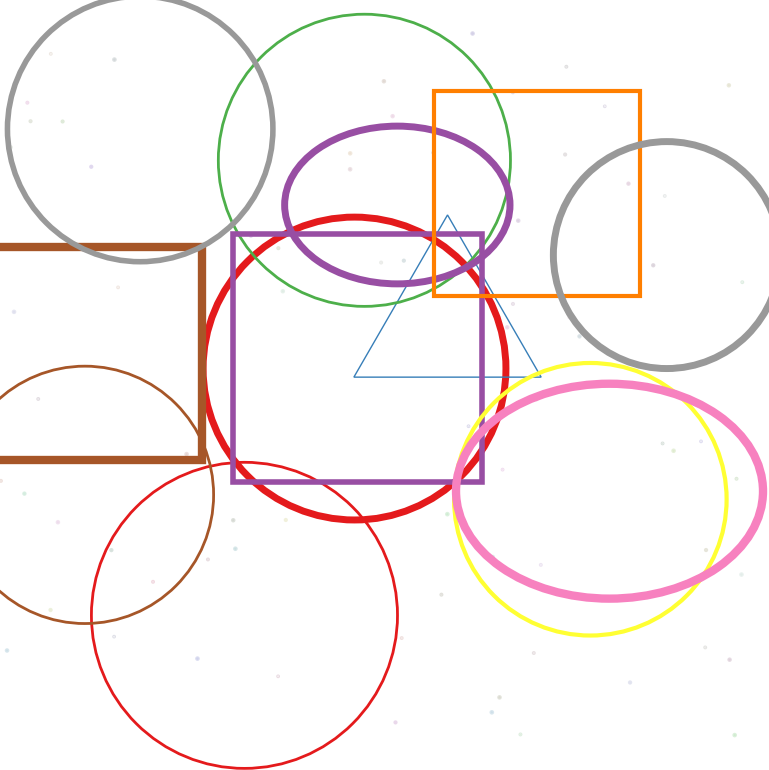[{"shape": "circle", "thickness": 2.5, "radius": 0.98, "center": [0.46, 0.521]}, {"shape": "circle", "thickness": 1, "radius": 0.99, "center": [0.317, 0.201]}, {"shape": "triangle", "thickness": 0.5, "radius": 0.7, "center": [0.581, 0.58]}, {"shape": "circle", "thickness": 1, "radius": 0.95, "center": [0.473, 0.792]}, {"shape": "oval", "thickness": 2.5, "radius": 0.73, "center": [0.516, 0.734]}, {"shape": "square", "thickness": 2, "radius": 0.81, "center": [0.464, 0.535]}, {"shape": "square", "thickness": 1.5, "radius": 0.67, "center": [0.697, 0.749]}, {"shape": "circle", "thickness": 1.5, "radius": 0.88, "center": [0.767, 0.352]}, {"shape": "circle", "thickness": 1, "radius": 0.84, "center": [0.11, 0.357]}, {"shape": "square", "thickness": 3, "radius": 0.69, "center": [0.124, 0.541]}, {"shape": "oval", "thickness": 3, "radius": 1.0, "center": [0.792, 0.362]}, {"shape": "circle", "thickness": 2.5, "radius": 0.74, "center": [0.866, 0.669]}, {"shape": "circle", "thickness": 2, "radius": 0.86, "center": [0.182, 0.833]}]